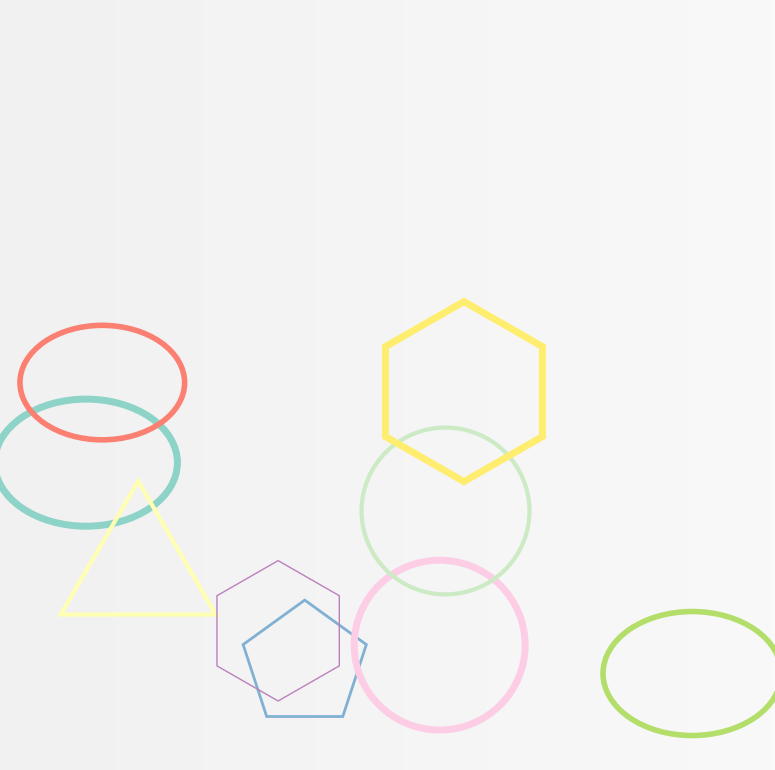[{"shape": "oval", "thickness": 2.5, "radius": 0.59, "center": [0.111, 0.399]}, {"shape": "triangle", "thickness": 1.5, "radius": 0.58, "center": [0.178, 0.26]}, {"shape": "oval", "thickness": 2, "radius": 0.53, "center": [0.132, 0.503]}, {"shape": "pentagon", "thickness": 1, "radius": 0.42, "center": [0.393, 0.137]}, {"shape": "oval", "thickness": 2, "radius": 0.58, "center": [0.893, 0.125]}, {"shape": "circle", "thickness": 2.5, "radius": 0.55, "center": [0.567, 0.162]}, {"shape": "hexagon", "thickness": 0.5, "radius": 0.46, "center": [0.359, 0.181]}, {"shape": "circle", "thickness": 1.5, "radius": 0.54, "center": [0.575, 0.336]}, {"shape": "hexagon", "thickness": 2.5, "radius": 0.58, "center": [0.599, 0.491]}]